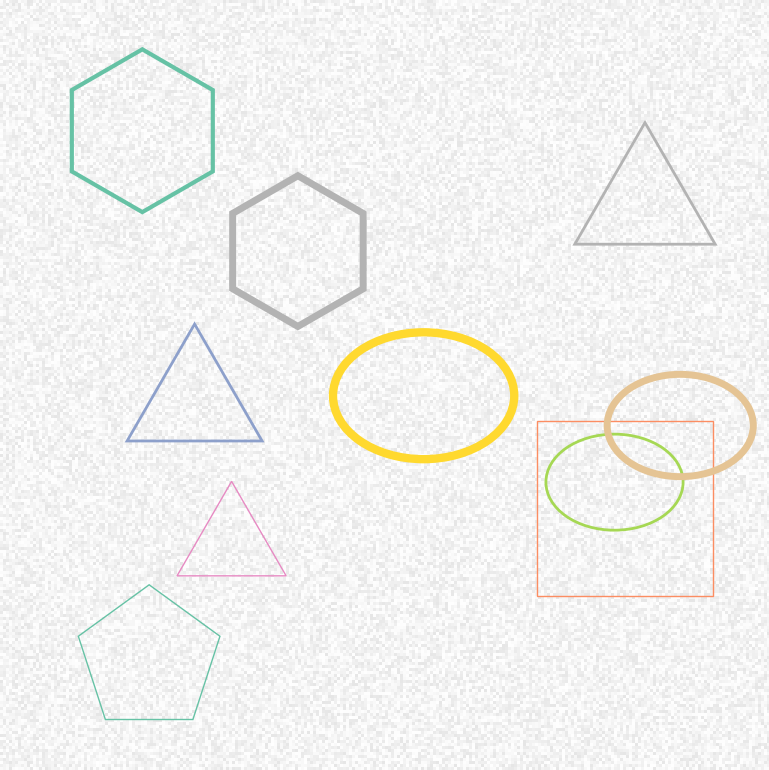[{"shape": "hexagon", "thickness": 1.5, "radius": 0.53, "center": [0.185, 0.83]}, {"shape": "pentagon", "thickness": 0.5, "radius": 0.48, "center": [0.194, 0.144]}, {"shape": "square", "thickness": 0.5, "radius": 0.57, "center": [0.812, 0.34]}, {"shape": "triangle", "thickness": 1, "radius": 0.51, "center": [0.253, 0.478]}, {"shape": "triangle", "thickness": 0.5, "radius": 0.41, "center": [0.301, 0.293]}, {"shape": "oval", "thickness": 1, "radius": 0.45, "center": [0.798, 0.374]}, {"shape": "oval", "thickness": 3, "radius": 0.59, "center": [0.55, 0.486]}, {"shape": "oval", "thickness": 2.5, "radius": 0.47, "center": [0.883, 0.447]}, {"shape": "hexagon", "thickness": 2.5, "radius": 0.49, "center": [0.387, 0.674]}, {"shape": "triangle", "thickness": 1, "radius": 0.53, "center": [0.838, 0.735]}]